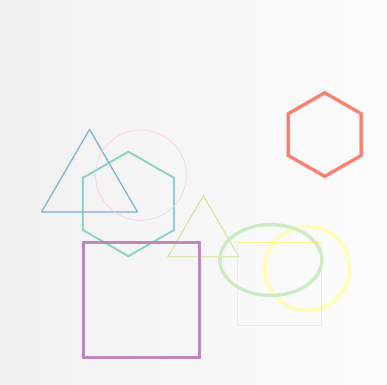[{"shape": "hexagon", "thickness": 1.5, "radius": 0.68, "center": [0.331, 0.47]}, {"shape": "circle", "thickness": 2.5, "radius": 0.55, "center": [0.793, 0.303]}, {"shape": "hexagon", "thickness": 2.5, "radius": 0.54, "center": [0.838, 0.65]}, {"shape": "triangle", "thickness": 1, "radius": 0.71, "center": [0.231, 0.521]}, {"shape": "triangle", "thickness": 0.5, "radius": 0.53, "center": [0.525, 0.386]}, {"shape": "circle", "thickness": 0.5, "radius": 0.59, "center": [0.364, 0.545]}, {"shape": "square", "thickness": 2, "radius": 0.75, "center": [0.364, 0.221]}, {"shape": "oval", "thickness": 2.5, "radius": 0.66, "center": [0.699, 0.325]}, {"shape": "square", "thickness": 0.5, "radius": 0.54, "center": [0.72, 0.264]}]